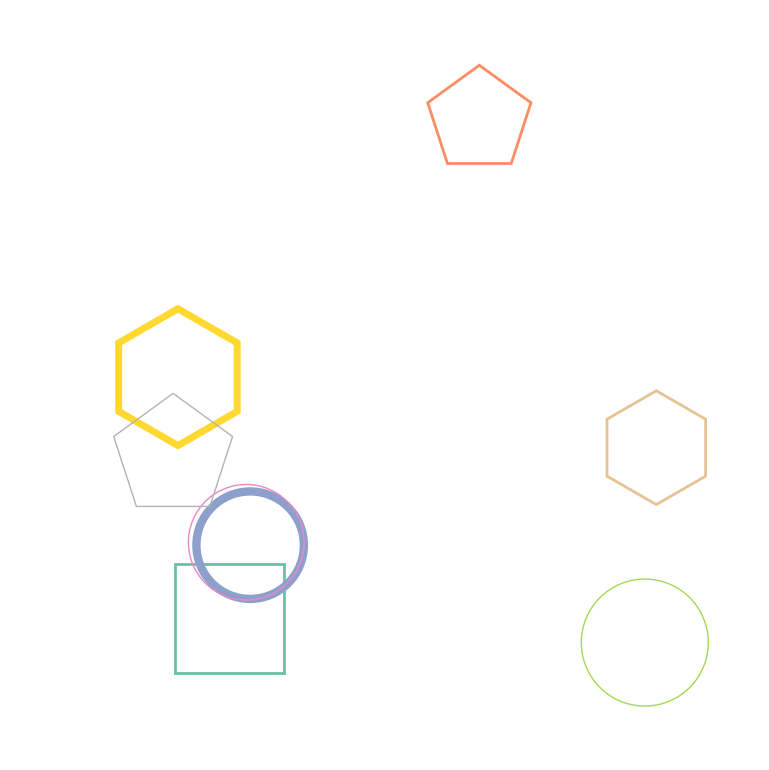[{"shape": "square", "thickness": 1, "radius": 0.35, "center": [0.298, 0.197]}, {"shape": "pentagon", "thickness": 1, "radius": 0.35, "center": [0.623, 0.845]}, {"shape": "circle", "thickness": 3, "radius": 0.35, "center": [0.325, 0.292]}, {"shape": "circle", "thickness": 0.5, "radius": 0.38, "center": [0.32, 0.296]}, {"shape": "circle", "thickness": 0.5, "radius": 0.41, "center": [0.837, 0.165]}, {"shape": "hexagon", "thickness": 2.5, "radius": 0.44, "center": [0.231, 0.51]}, {"shape": "hexagon", "thickness": 1, "radius": 0.37, "center": [0.852, 0.419]}, {"shape": "pentagon", "thickness": 0.5, "radius": 0.41, "center": [0.225, 0.408]}]